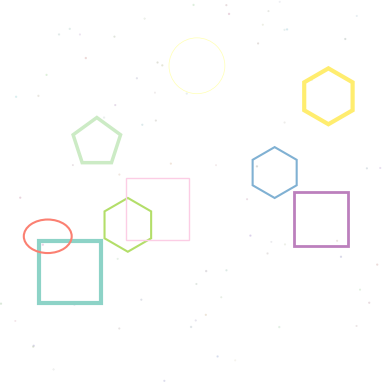[{"shape": "square", "thickness": 3, "radius": 0.4, "center": [0.182, 0.294]}, {"shape": "circle", "thickness": 0.5, "radius": 0.36, "center": [0.512, 0.829]}, {"shape": "oval", "thickness": 1.5, "radius": 0.31, "center": [0.124, 0.386]}, {"shape": "hexagon", "thickness": 1.5, "radius": 0.33, "center": [0.713, 0.552]}, {"shape": "hexagon", "thickness": 1.5, "radius": 0.35, "center": [0.332, 0.416]}, {"shape": "square", "thickness": 1, "radius": 0.41, "center": [0.409, 0.457]}, {"shape": "square", "thickness": 2, "radius": 0.35, "center": [0.834, 0.432]}, {"shape": "pentagon", "thickness": 2.5, "radius": 0.32, "center": [0.252, 0.63]}, {"shape": "hexagon", "thickness": 3, "radius": 0.36, "center": [0.853, 0.75]}]